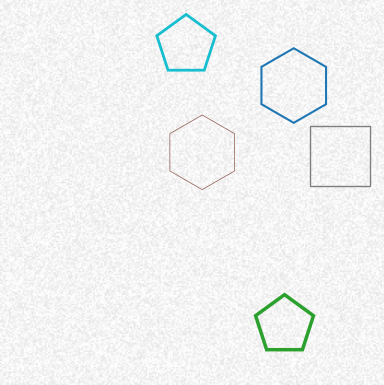[{"shape": "hexagon", "thickness": 1.5, "radius": 0.48, "center": [0.763, 0.778]}, {"shape": "pentagon", "thickness": 2.5, "radius": 0.4, "center": [0.739, 0.156]}, {"shape": "hexagon", "thickness": 0.5, "radius": 0.48, "center": [0.525, 0.604]}, {"shape": "square", "thickness": 1, "radius": 0.39, "center": [0.882, 0.596]}, {"shape": "pentagon", "thickness": 2, "radius": 0.4, "center": [0.483, 0.882]}]